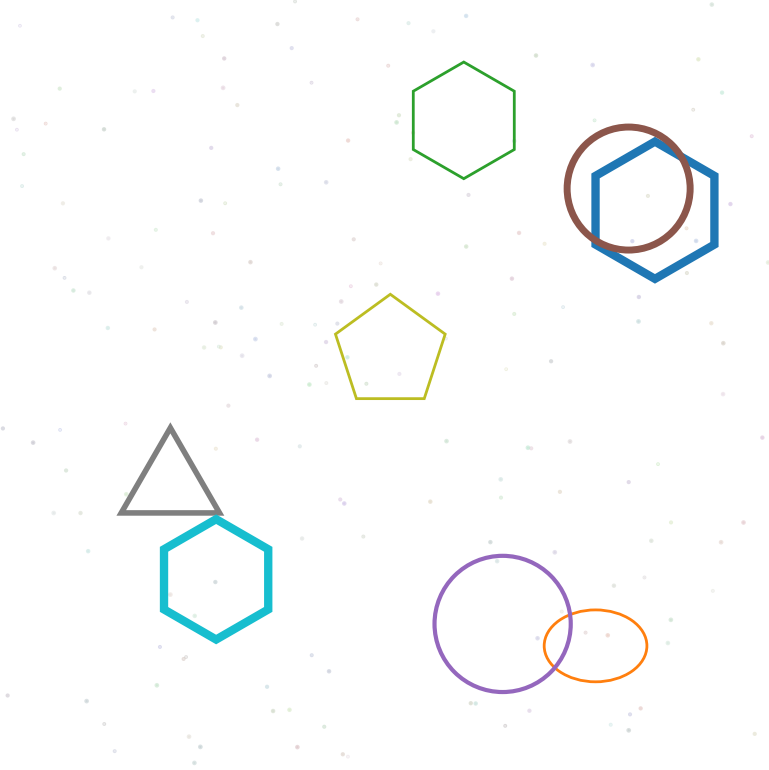[{"shape": "hexagon", "thickness": 3, "radius": 0.45, "center": [0.851, 0.727]}, {"shape": "oval", "thickness": 1, "radius": 0.33, "center": [0.773, 0.161]}, {"shape": "hexagon", "thickness": 1, "radius": 0.38, "center": [0.602, 0.844]}, {"shape": "circle", "thickness": 1.5, "radius": 0.44, "center": [0.653, 0.19]}, {"shape": "circle", "thickness": 2.5, "radius": 0.4, "center": [0.816, 0.755]}, {"shape": "triangle", "thickness": 2, "radius": 0.37, "center": [0.221, 0.371]}, {"shape": "pentagon", "thickness": 1, "radius": 0.37, "center": [0.507, 0.543]}, {"shape": "hexagon", "thickness": 3, "radius": 0.39, "center": [0.281, 0.248]}]